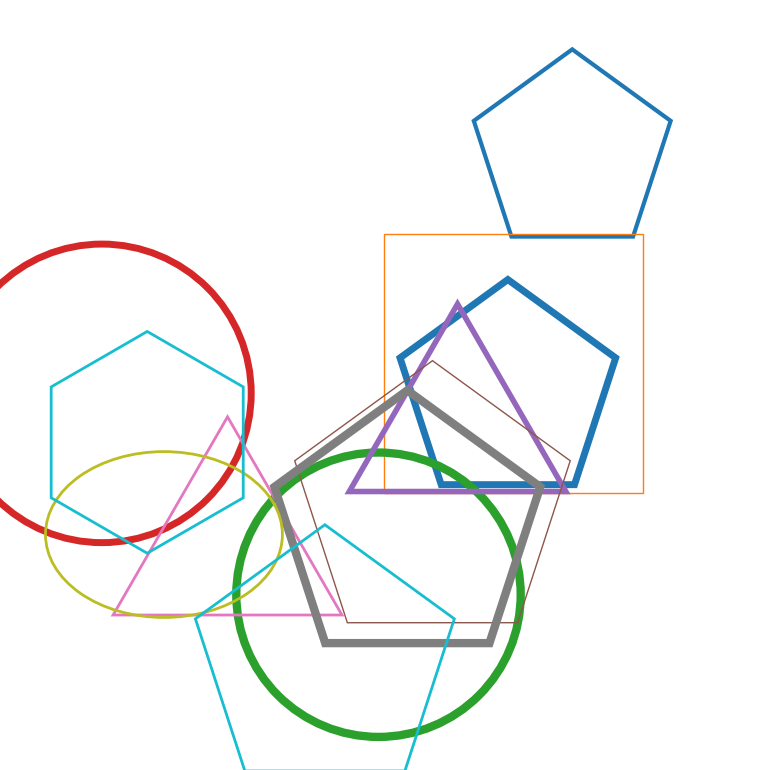[{"shape": "pentagon", "thickness": 1.5, "radius": 0.67, "center": [0.743, 0.801]}, {"shape": "pentagon", "thickness": 2.5, "radius": 0.74, "center": [0.66, 0.49]}, {"shape": "square", "thickness": 0.5, "radius": 0.84, "center": [0.667, 0.528]}, {"shape": "circle", "thickness": 3, "radius": 0.92, "center": [0.492, 0.228]}, {"shape": "circle", "thickness": 2.5, "radius": 0.97, "center": [0.132, 0.489]}, {"shape": "triangle", "thickness": 2, "radius": 0.81, "center": [0.594, 0.443]}, {"shape": "pentagon", "thickness": 0.5, "radius": 0.94, "center": [0.562, 0.343]}, {"shape": "triangle", "thickness": 1, "radius": 0.86, "center": [0.296, 0.287]}, {"shape": "pentagon", "thickness": 3, "radius": 0.91, "center": [0.529, 0.312]}, {"shape": "oval", "thickness": 1, "radius": 0.77, "center": [0.213, 0.306]}, {"shape": "hexagon", "thickness": 1, "radius": 0.72, "center": [0.191, 0.426]}, {"shape": "pentagon", "thickness": 1, "radius": 0.88, "center": [0.422, 0.142]}]